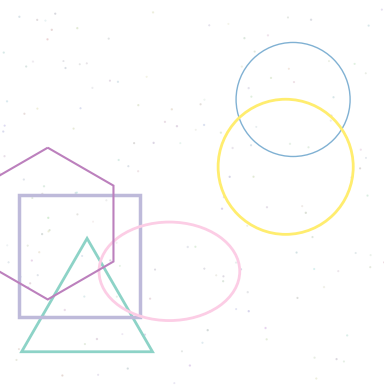[{"shape": "triangle", "thickness": 2, "radius": 0.98, "center": [0.226, 0.185]}, {"shape": "square", "thickness": 2.5, "radius": 0.79, "center": [0.206, 0.335]}, {"shape": "circle", "thickness": 1, "radius": 0.74, "center": [0.761, 0.742]}, {"shape": "oval", "thickness": 2, "radius": 0.91, "center": [0.44, 0.295]}, {"shape": "hexagon", "thickness": 1.5, "radius": 0.99, "center": [0.124, 0.419]}, {"shape": "circle", "thickness": 2, "radius": 0.88, "center": [0.742, 0.567]}]